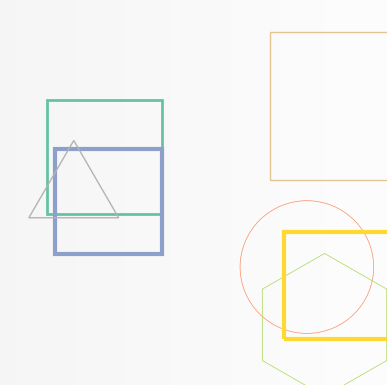[{"shape": "square", "thickness": 2, "radius": 0.74, "center": [0.269, 0.592]}, {"shape": "circle", "thickness": 0.5, "radius": 0.86, "center": [0.792, 0.306]}, {"shape": "square", "thickness": 3, "radius": 0.69, "center": [0.28, 0.477]}, {"shape": "hexagon", "thickness": 0.5, "radius": 0.93, "center": [0.838, 0.156]}, {"shape": "square", "thickness": 3, "radius": 0.7, "center": [0.872, 0.259]}, {"shape": "square", "thickness": 1, "radius": 0.96, "center": [0.888, 0.725]}, {"shape": "triangle", "thickness": 1, "radius": 0.67, "center": [0.19, 0.501]}]